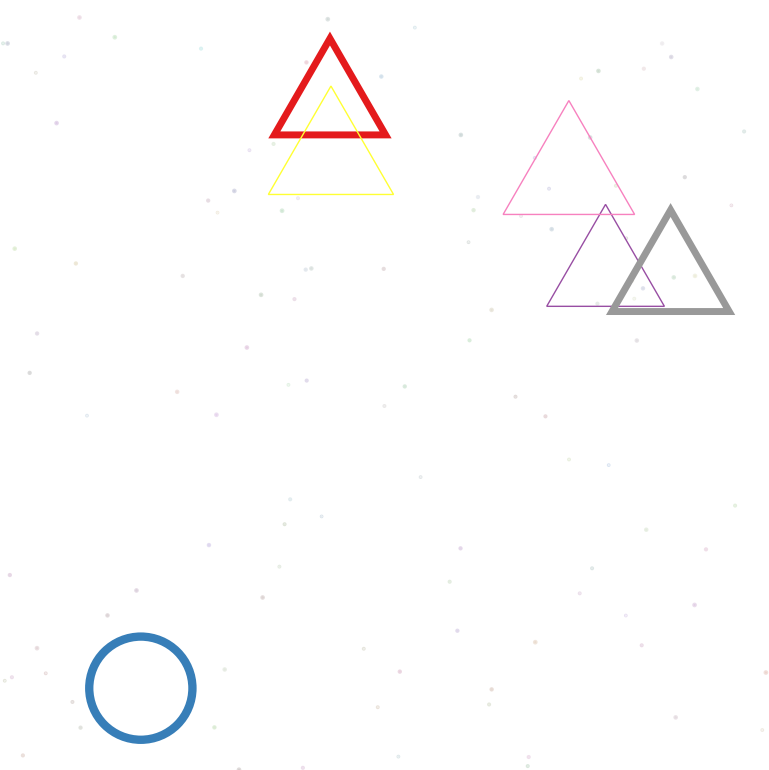[{"shape": "triangle", "thickness": 2.5, "radius": 0.42, "center": [0.429, 0.867]}, {"shape": "circle", "thickness": 3, "radius": 0.34, "center": [0.183, 0.106]}, {"shape": "triangle", "thickness": 0.5, "radius": 0.44, "center": [0.786, 0.646]}, {"shape": "triangle", "thickness": 0.5, "radius": 0.47, "center": [0.43, 0.794]}, {"shape": "triangle", "thickness": 0.5, "radius": 0.49, "center": [0.739, 0.771]}, {"shape": "triangle", "thickness": 2.5, "radius": 0.44, "center": [0.871, 0.639]}]